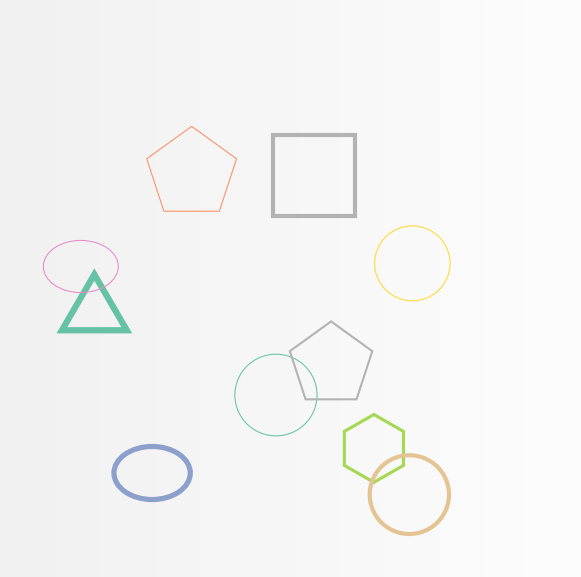[{"shape": "triangle", "thickness": 3, "radius": 0.32, "center": [0.162, 0.459]}, {"shape": "circle", "thickness": 0.5, "radius": 0.35, "center": [0.475, 0.315]}, {"shape": "pentagon", "thickness": 0.5, "radius": 0.41, "center": [0.33, 0.699]}, {"shape": "oval", "thickness": 2.5, "radius": 0.33, "center": [0.262, 0.18]}, {"shape": "oval", "thickness": 0.5, "radius": 0.32, "center": [0.139, 0.538]}, {"shape": "hexagon", "thickness": 1.5, "radius": 0.29, "center": [0.643, 0.223]}, {"shape": "circle", "thickness": 0.5, "radius": 0.32, "center": [0.709, 0.543]}, {"shape": "circle", "thickness": 2, "radius": 0.34, "center": [0.704, 0.143]}, {"shape": "square", "thickness": 2, "radius": 0.35, "center": [0.54, 0.695]}, {"shape": "pentagon", "thickness": 1, "radius": 0.37, "center": [0.57, 0.368]}]